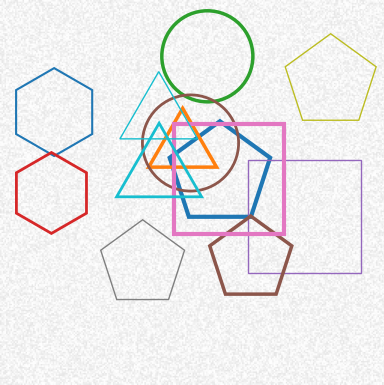[{"shape": "hexagon", "thickness": 1.5, "radius": 0.57, "center": [0.141, 0.709]}, {"shape": "pentagon", "thickness": 3, "radius": 0.69, "center": [0.571, 0.548]}, {"shape": "triangle", "thickness": 2.5, "radius": 0.51, "center": [0.474, 0.617]}, {"shape": "circle", "thickness": 2.5, "radius": 0.59, "center": [0.539, 0.854]}, {"shape": "hexagon", "thickness": 2, "radius": 0.53, "center": [0.134, 0.499]}, {"shape": "square", "thickness": 1, "radius": 0.73, "center": [0.79, 0.438]}, {"shape": "circle", "thickness": 2, "radius": 0.62, "center": [0.495, 0.629]}, {"shape": "pentagon", "thickness": 2.5, "radius": 0.56, "center": [0.651, 0.327]}, {"shape": "square", "thickness": 3, "radius": 0.71, "center": [0.595, 0.535]}, {"shape": "pentagon", "thickness": 1, "radius": 0.57, "center": [0.37, 0.315]}, {"shape": "pentagon", "thickness": 1, "radius": 0.62, "center": [0.859, 0.788]}, {"shape": "triangle", "thickness": 1, "radius": 0.58, "center": [0.412, 0.698]}, {"shape": "triangle", "thickness": 2, "radius": 0.64, "center": [0.413, 0.553]}]